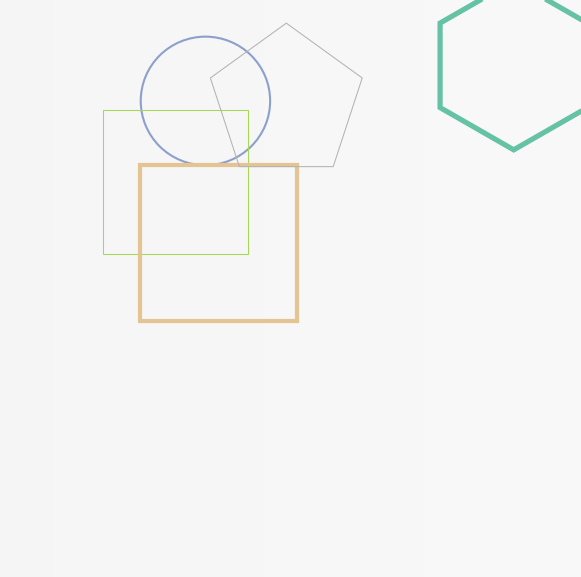[{"shape": "hexagon", "thickness": 2.5, "radius": 0.73, "center": [0.884, 0.886]}, {"shape": "circle", "thickness": 1, "radius": 0.56, "center": [0.353, 0.824]}, {"shape": "square", "thickness": 0.5, "radius": 0.62, "center": [0.302, 0.684]}, {"shape": "square", "thickness": 2, "radius": 0.68, "center": [0.376, 0.579]}, {"shape": "pentagon", "thickness": 0.5, "radius": 0.69, "center": [0.493, 0.822]}]